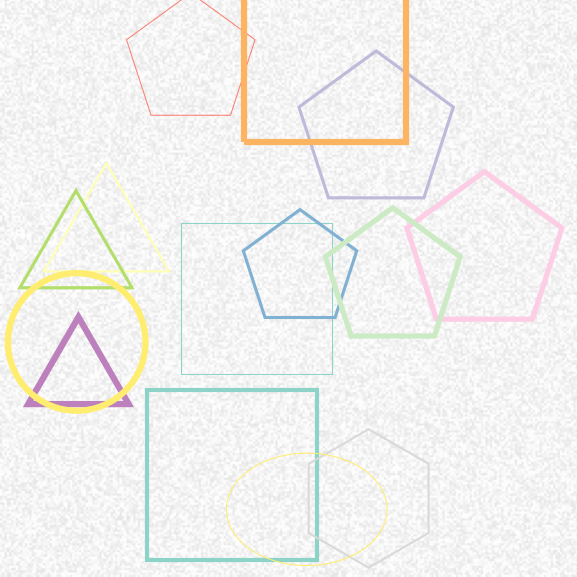[{"shape": "square", "thickness": 2, "radius": 0.74, "center": [0.402, 0.177]}, {"shape": "square", "thickness": 0.5, "radius": 0.65, "center": [0.444, 0.482]}, {"shape": "triangle", "thickness": 1, "radius": 0.63, "center": [0.184, 0.592]}, {"shape": "pentagon", "thickness": 1.5, "radius": 0.7, "center": [0.651, 0.77]}, {"shape": "pentagon", "thickness": 0.5, "radius": 0.59, "center": [0.33, 0.894]}, {"shape": "pentagon", "thickness": 1.5, "radius": 0.52, "center": [0.52, 0.533]}, {"shape": "square", "thickness": 3, "radius": 0.7, "center": [0.563, 0.894]}, {"shape": "triangle", "thickness": 1.5, "radius": 0.56, "center": [0.131, 0.557]}, {"shape": "pentagon", "thickness": 2.5, "radius": 0.71, "center": [0.839, 0.561]}, {"shape": "hexagon", "thickness": 1, "radius": 0.6, "center": [0.638, 0.136]}, {"shape": "triangle", "thickness": 3, "radius": 0.5, "center": [0.136, 0.35]}, {"shape": "pentagon", "thickness": 2.5, "radius": 0.61, "center": [0.68, 0.517]}, {"shape": "circle", "thickness": 3, "radius": 0.6, "center": [0.133, 0.407]}, {"shape": "oval", "thickness": 0.5, "radius": 0.7, "center": [0.531, 0.117]}]